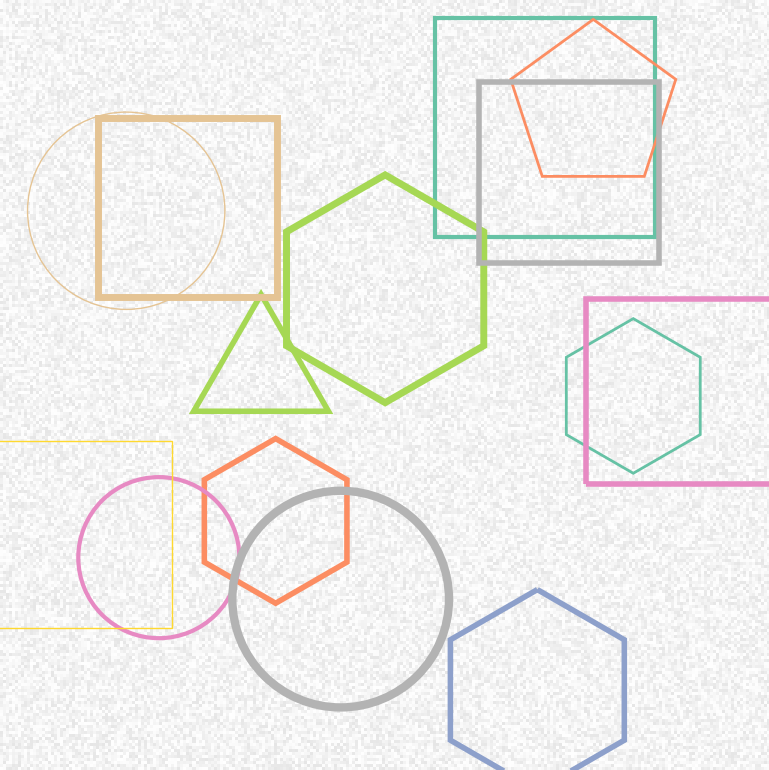[{"shape": "square", "thickness": 1.5, "radius": 0.71, "center": [0.708, 0.834]}, {"shape": "hexagon", "thickness": 1, "radius": 0.5, "center": [0.822, 0.486]}, {"shape": "pentagon", "thickness": 1, "radius": 0.56, "center": [0.77, 0.862]}, {"shape": "hexagon", "thickness": 2, "radius": 0.53, "center": [0.358, 0.323]}, {"shape": "hexagon", "thickness": 2, "radius": 0.65, "center": [0.698, 0.104]}, {"shape": "circle", "thickness": 1.5, "radius": 0.52, "center": [0.206, 0.276]}, {"shape": "square", "thickness": 2, "radius": 0.6, "center": [0.88, 0.492]}, {"shape": "triangle", "thickness": 2, "radius": 0.51, "center": [0.339, 0.516]}, {"shape": "hexagon", "thickness": 2.5, "radius": 0.74, "center": [0.5, 0.625]}, {"shape": "square", "thickness": 0.5, "radius": 0.61, "center": [0.102, 0.306]}, {"shape": "square", "thickness": 2.5, "radius": 0.58, "center": [0.244, 0.73]}, {"shape": "circle", "thickness": 0.5, "radius": 0.64, "center": [0.164, 0.726]}, {"shape": "circle", "thickness": 3, "radius": 0.7, "center": [0.442, 0.222]}, {"shape": "square", "thickness": 2, "radius": 0.59, "center": [0.739, 0.776]}]